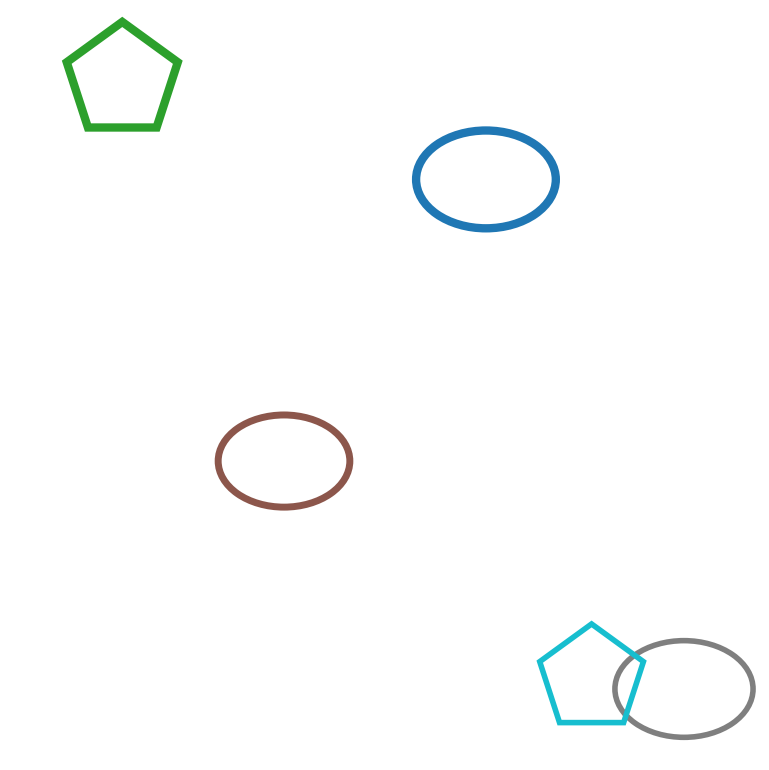[{"shape": "oval", "thickness": 3, "radius": 0.45, "center": [0.631, 0.767]}, {"shape": "pentagon", "thickness": 3, "radius": 0.38, "center": [0.159, 0.896]}, {"shape": "oval", "thickness": 2.5, "radius": 0.43, "center": [0.369, 0.401]}, {"shape": "oval", "thickness": 2, "radius": 0.45, "center": [0.888, 0.105]}, {"shape": "pentagon", "thickness": 2, "radius": 0.35, "center": [0.768, 0.119]}]